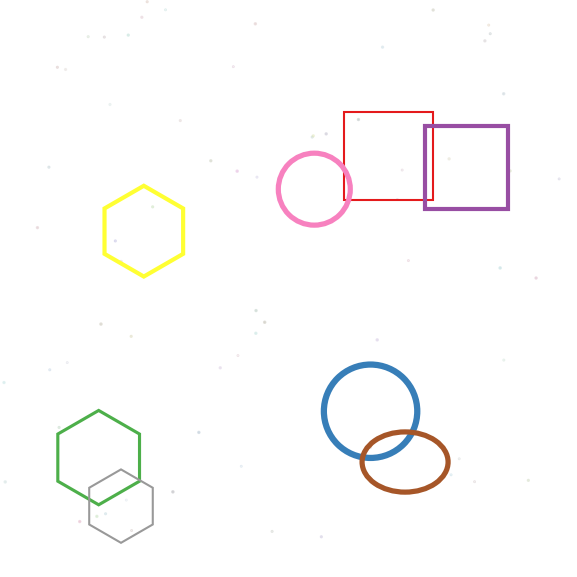[{"shape": "square", "thickness": 1, "radius": 0.38, "center": [0.672, 0.729]}, {"shape": "circle", "thickness": 3, "radius": 0.4, "center": [0.642, 0.287]}, {"shape": "hexagon", "thickness": 1.5, "radius": 0.41, "center": [0.171, 0.207]}, {"shape": "square", "thickness": 2, "radius": 0.36, "center": [0.808, 0.709]}, {"shape": "hexagon", "thickness": 2, "radius": 0.39, "center": [0.249, 0.599]}, {"shape": "oval", "thickness": 2.5, "radius": 0.37, "center": [0.701, 0.199]}, {"shape": "circle", "thickness": 2.5, "radius": 0.31, "center": [0.544, 0.672]}, {"shape": "hexagon", "thickness": 1, "radius": 0.32, "center": [0.21, 0.123]}]